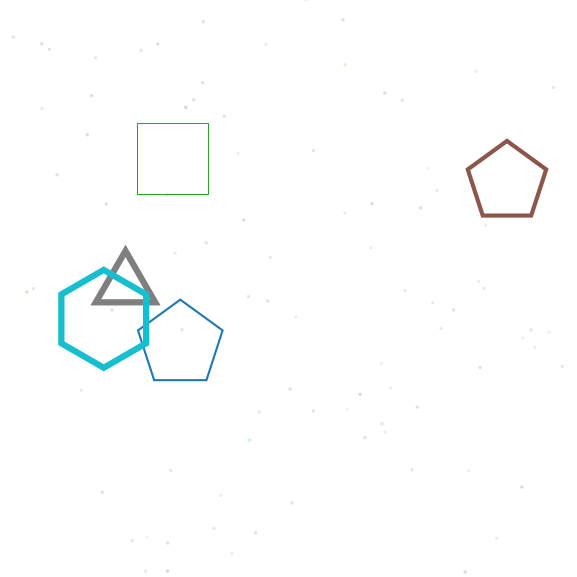[{"shape": "pentagon", "thickness": 1, "radius": 0.39, "center": [0.312, 0.403]}, {"shape": "square", "thickness": 0.5, "radius": 0.31, "center": [0.299, 0.725]}, {"shape": "pentagon", "thickness": 2, "radius": 0.36, "center": [0.878, 0.684]}, {"shape": "triangle", "thickness": 3, "radius": 0.3, "center": [0.217, 0.505]}, {"shape": "hexagon", "thickness": 3, "radius": 0.42, "center": [0.18, 0.447]}]